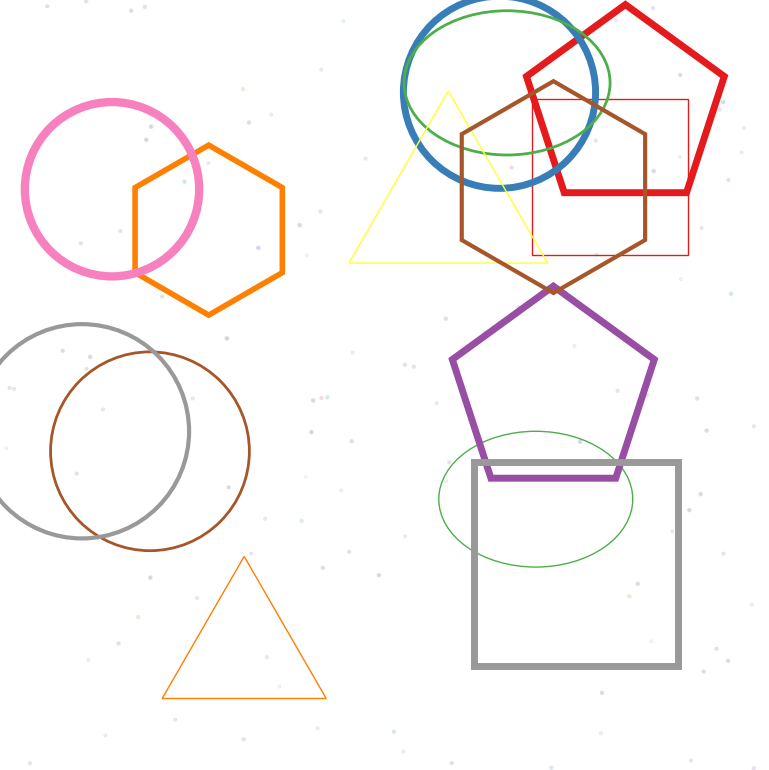[{"shape": "pentagon", "thickness": 2.5, "radius": 0.68, "center": [0.812, 0.859]}, {"shape": "square", "thickness": 0.5, "radius": 0.51, "center": [0.792, 0.77]}, {"shape": "circle", "thickness": 2.5, "radius": 0.62, "center": [0.649, 0.88]}, {"shape": "oval", "thickness": 1, "radius": 0.67, "center": [0.658, 0.892]}, {"shape": "oval", "thickness": 0.5, "radius": 0.63, "center": [0.696, 0.352]}, {"shape": "pentagon", "thickness": 2.5, "radius": 0.69, "center": [0.719, 0.49]}, {"shape": "triangle", "thickness": 0.5, "radius": 0.62, "center": [0.317, 0.154]}, {"shape": "hexagon", "thickness": 2, "radius": 0.55, "center": [0.271, 0.701]}, {"shape": "triangle", "thickness": 0.5, "radius": 0.74, "center": [0.582, 0.733]}, {"shape": "hexagon", "thickness": 1.5, "radius": 0.69, "center": [0.719, 0.757]}, {"shape": "circle", "thickness": 1, "radius": 0.65, "center": [0.195, 0.414]}, {"shape": "circle", "thickness": 3, "radius": 0.57, "center": [0.145, 0.754]}, {"shape": "square", "thickness": 2.5, "radius": 0.66, "center": [0.748, 0.268]}, {"shape": "circle", "thickness": 1.5, "radius": 0.7, "center": [0.106, 0.44]}]